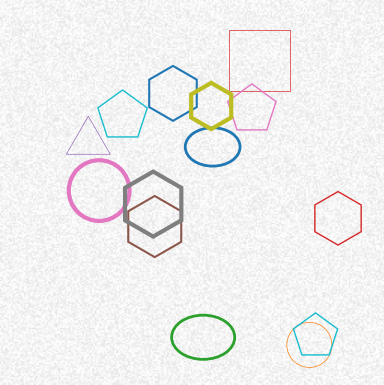[{"shape": "oval", "thickness": 2, "radius": 0.36, "center": [0.552, 0.618]}, {"shape": "hexagon", "thickness": 1.5, "radius": 0.36, "center": [0.449, 0.757]}, {"shape": "circle", "thickness": 0.5, "radius": 0.29, "center": [0.804, 0.104]}, {"shape": "oval", "thickness": 2, "radius": 0.41, "center": [0.528, 0.124]}, {"shape": "hexagon", "thickness": 1, "radius": 0.35, "center": [0.878, 0.433]}, {"shape": "square", "thickness": 0.5, "radius": 0.4, "center": [0.674, 0.843]}, {"shape": "triangle", "thickness": 0.5, "radius": 0.33, "center": [0.229, 0.632]}, {"shape": "hexagon", "thickness": 1.5, "radius": 0.4, "center": [0.402, 0.412]}, {"shape": "circle", "thickness": 3, "radius": 0.39, "center": [0.258, 0.505]}, {"shape": "pentagon", "thickness": 1, "radius": 0.33, "center": [0.654, 0.716]}, {"shape": "hexagon", "thickness": 3, "radius": 0.42, "center": [0.398, 0.47]}, {"shape": "hexagon", "thickness": 3, "radius": 0.3, "center": [0.549, 0.725]}, {"shape": "pentagon", "thickness": 1, "radius": 0.3, "center": [0.82, 0.127]}, {"shape": "pentagon", "thickness": 1, "radius": 0.34, "center": [0.318, 0.699]}]